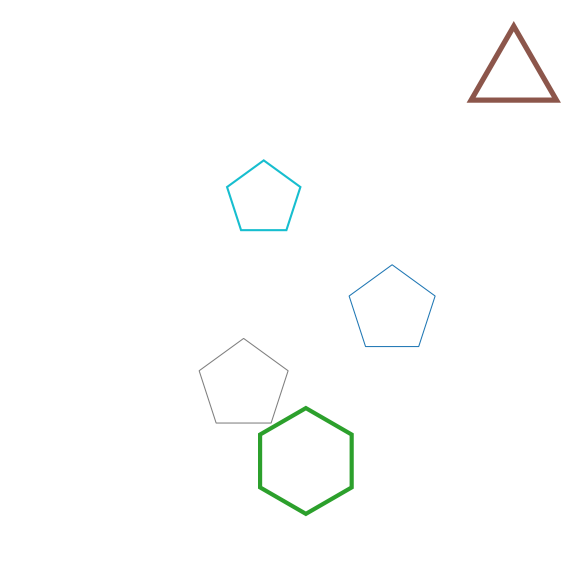[{"shape": "pentagon", "thickness": 0.5, "radius": 0.39, "center": [0.679, 0.462]}, {"shape": "hexagon", "thickness": 2, "radius": 0.46, "center": [0.53, 0.201]}, {"shape": "triangle", "thickness": 2.5, "radius": 0.43, "center": [0.89, 0.868]}, {"shape": "pentagon", "thickness": 0.5, "radius": 0.4, "center": [0.422, 0.332]}, {"shape": "pentagon", "thickness": 1, "radius": 0.33, "center": [0.457, 0.655]}]